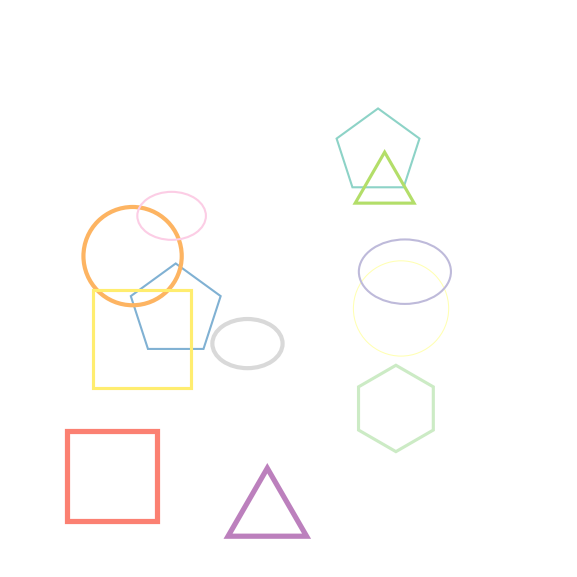[{"shape": "pentagon", "thickness": 1, "radius": 0.38, "center": [0.655, 0.736]}, {"shape": "circle", "thickness": 0.5, "radius": 0.41, "center": [0.694, 0.465]}, {"shape": "oval", "thickness": 1, "radius": 0.4, "center": [0.701, 0.529]}, {"shape": "square", "thickness": 2.5, "radius": 0.39, "center": [0.194, 0.175]}, {"shape": "pentagon", "thickness": 1, "radius": 0.41, "center": [0.304, 0.461]}, {"shape": "circle", "thickness": 2, "radius": 0.43, "center": [0.23, 0.556]}, {"shape": "triangle", "thickness": 1.5, "radius": 0.29, "center": [0.666, 0.677]}, {"shape": "oval", "thickness": 1, "radius": 0.3, "center": [0.297, 0.625]}, {"shape": "oval", "thickness": 2, "radius": 0.3, "center": [0.429, 0.404]}, {"shape": "triangle", "thickness": 2.5, "radius": 0.39, "center": [0.463, 0.11]}, {"shape": "hexagon", "thickness": 1.5, "radius": 0.37, "center": [0.686, 0.292]}, {"shape": "square", "thickness": 1.5, "radius": 0.42, "center": [0.246, 0.412]}]